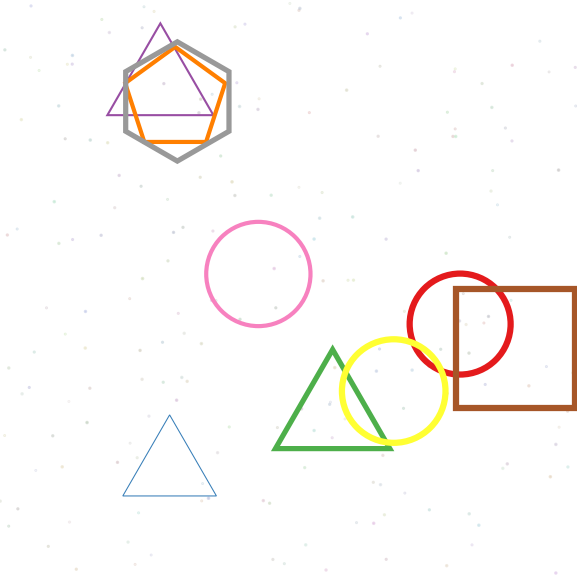[{"shape": "circle", "thickness": 3, "radius": 0.44, "center": [0.797, 0.438]}, {"shape": "triangle", "thickness": 0.5, "radius": 0.47, "center": [0.294, 0.187]}, {"shape": "triangle", "thickness": 2.5, "radius": 0.57, "center": [0.576, 0.279]}, {"shape": "triangle", "thickness": 1, "radius": 0.53, "center": [0.278, 0.853]}, {"shape": "pentagon", "thickness": 2, "radius": 0.46, "center": [0.303, 0.827]}, {"shape": "circle", "thickness": 3, "radius": 0.45, "center": [0.682, 0.322]}, {"shape": "square", "thickness": 3, "radius": 0.52, "center": [0.893, 0.396]}, {"shape": "circle", "thickness": 2, "radius": 0.45, "center": [0.447, 0.525]}, {"shape": "hexagon", "thickness": 2.5, "radius": 0.52, "center": [0.307, 0.823]}]